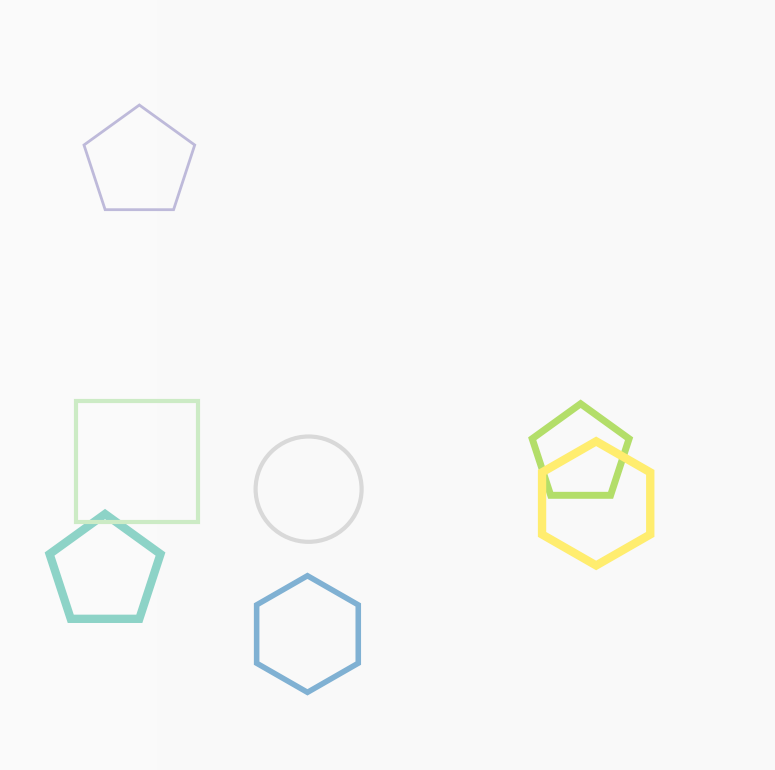[{"shape": "pentagon", "thickness": 3, "radius": 0.38, "center": [0.136, 0.257]}, {"shape": "pentagon", "thickness": 1, "radius": 0.38, "center": [0.18, 0.788]}, {"shape": "hexagon", "thickness": 2, "radius": 0.38, "center": [0.397, 0.177]}, {"shape": "pentagon", "thickness": 2.5, "radius": 0.33, "center": [0.749, 0.41]}, {"shape": "circle", "thickness": 1.5, "radius": 0.34, "center": [0.398, 0.365]}, {"shape": "square", "thickness": 1.5, "radius": 0.39, "center": [0.177, 0.401]}, {"shape": "hexagon", "thickness": 3, "radius": 0.4, "center": [0.769, 0.346]}]